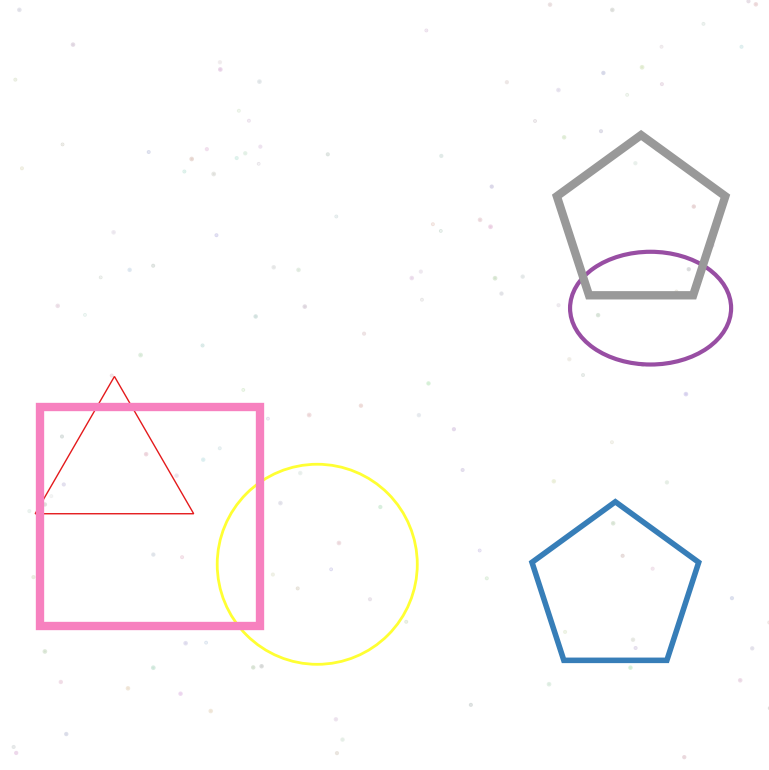[{"shape": "triangle", "thickness": 0.5, "radius": 0.59, "center": [0.149, 0.392]}, {"shape": "pentagon", "thickness": 2, "radius": 0.57, "center": [0.799, 0.235]}, {"shape": "oval", "thickness": 1.5, "radius": 0.52, "center": [0.845, 0.6]}, {"shape": "circle", "thickness": 1, "radius": 0.65, "center": [0.412, 0.267]}, {"shape": "square", "thickness": 3, "radius": 0.71, "center": [0.195, 0.329]}, {"shape": "pentagon", "thickness": 3, "radius": 0.58, "center": [0.833, 0.71]}]